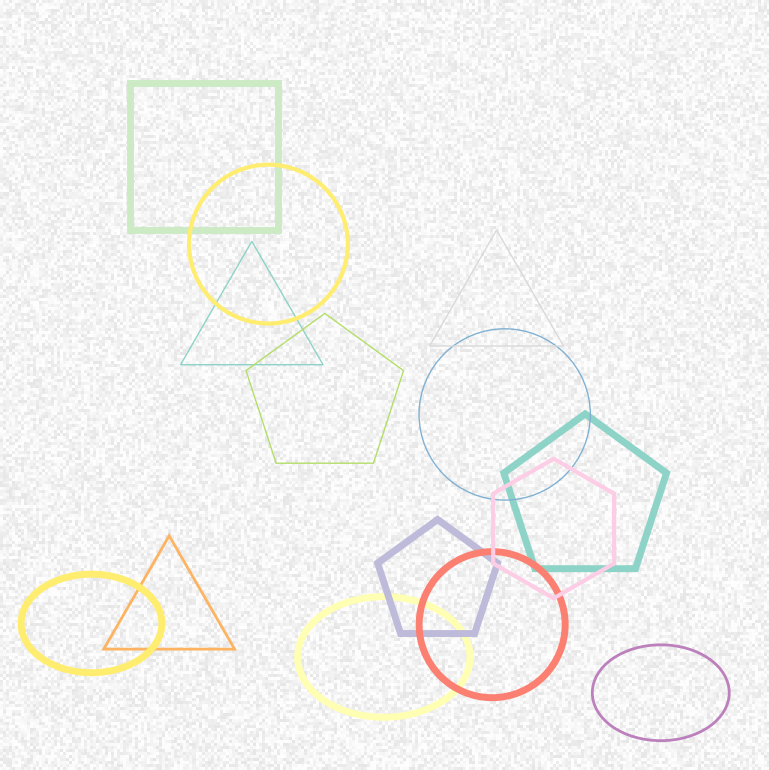[{"shape": "pentagon", "thickness": 2.5, "radius": 0.56, "center": [0.76, 0.351]}, {"shape": "triangle", "thickness": 0.5, "radius": 0.53, "center": [0.327, 0.58]}, {"shape": "oval", "thickness": 2.5, "radius": 0.56, "center": [0.498, 0.147]}, {"shape": "pentagon", "thickness": 2.5, "radius": 0.41, "center": [0.568, 0.243]}, {"shape": "circle", "thickness": 2.5, "radius": 0.47, "center": [0.639, 0.189]}, {"shape": "circle", "thickness": 0.5, "radius": 0.56, "center": [0.655, 0.462]}, {"shape": "triangle", "thickness": 1, "radius": 0.49, "center": [0.22, 0.206]}, {"shape": "pentagon", "thickness": 0.5, "radius": 0.54, "center": [0.422, 0.485]}, {"shape": "hexagon", "thickness": 1.5, "radius": 0.45, "center": [0.719, 0.314]}, {"shape": "triangle", "thickness": 0.5, "radius": 0.5, "center": [0.645, 0.601]}, {"shape": "oval", "thickness": 1, "radius": 0.44, "center": [0.858, 0.1]}, {"shape": "square", "thickness": 2.5, "radius": 0.48, "center": [0.265, 0.796]}, {"shape": "circle", "thickness": 1.5, "radius": 0.52, "center": [0.349, 0.683]}, {"shape": "oval", "thickness": 2.5, "radius": 0.46, "center": [0.119, 0.19]}]